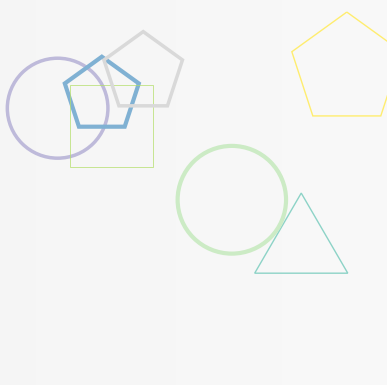[{"shape": "triangle", "thickness": 1, "radius": 0.69, "center": [0.777, 0.36]}, {"shape": "circle", "thickness": 2.5, "radius": 0.65, "center": [0.149, 0.719]}, {"shape": "pentagon", "thickness": 3, "radius": 0.5, "center": [0.263, 0.752]}, {"shape": "square", "thickness": 0.5, "radius": 0.54, "center": [0.288, 0.673]}, {"shape": "pentagon", "thickness": 2.5, "radius": 0.53, "center": [0.37, 0.811]}, {"shape": "circle", "thickness": 3, "radius": 0.7, "center": [0.598, 0.481]}, {"shape": "pentagon", "thickness": 1, "radius": 0.75, "center": [0.895, 0.82]}]